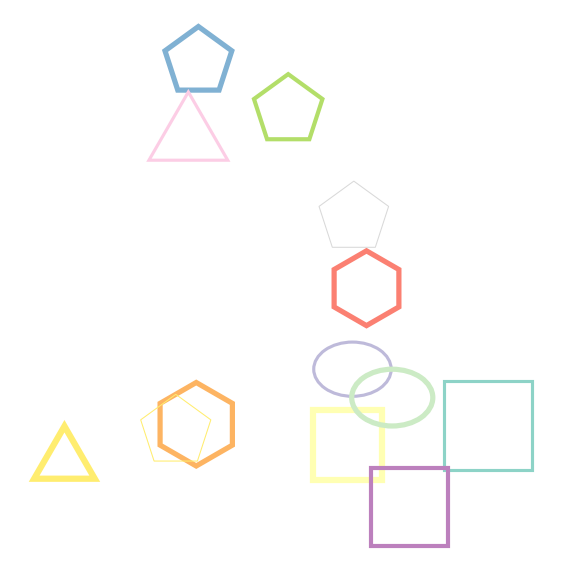[{"shape": "square", "thickness": 1.5, "radius": 0.38, "center": [0.844, 0.262]}, {"shape": "square", "thickness": 3, "radius": 0.3, "center": [0.603, 0.229]}, {"shape": "oval", "thickness": 1.5, "radius": 0.34, "center": [0.61, 0.36]}, {"shape": "hexagon", "thickness": 2.5, "radius": 0.32, "center": [0.635, 0.5]}, {"shape": "pentagon", "thickness": 2.5, "radius": 0.3, "center": [0.344, 0.892]}, {"shape": "hexagon", "thickness": 2.5, "radius": 0.36, "center": [0.34, 0.265]}, {"shape": "pentagon", "thickness": 2, "radius": 0.31, "center": [0.499, 0.808]}, {"shape": "triangle", "thickness": 1.5, "radius": 0.39, "center": [0.326, 0.761]}, {"shape": "pentagon", "thickness": 0.5, "radius": 0.32, "center": [0.613, 0.622]}, {"shape": "square", "thickness": 2, "radius": 0.34, "center": [0.709, 0.121]}, {"shape": "oval", "thickness": 2.5, "radius": 0.35, "center": [0.679, 0.311]}, {"shape": "pentagon", "thickness": 0.5, "radius": 0.32, "center": [0.304, 0.252]}, {"shape": "triangle", "thickness": 3, "radius": 0.3, "center": [0.112, 0.2]}]